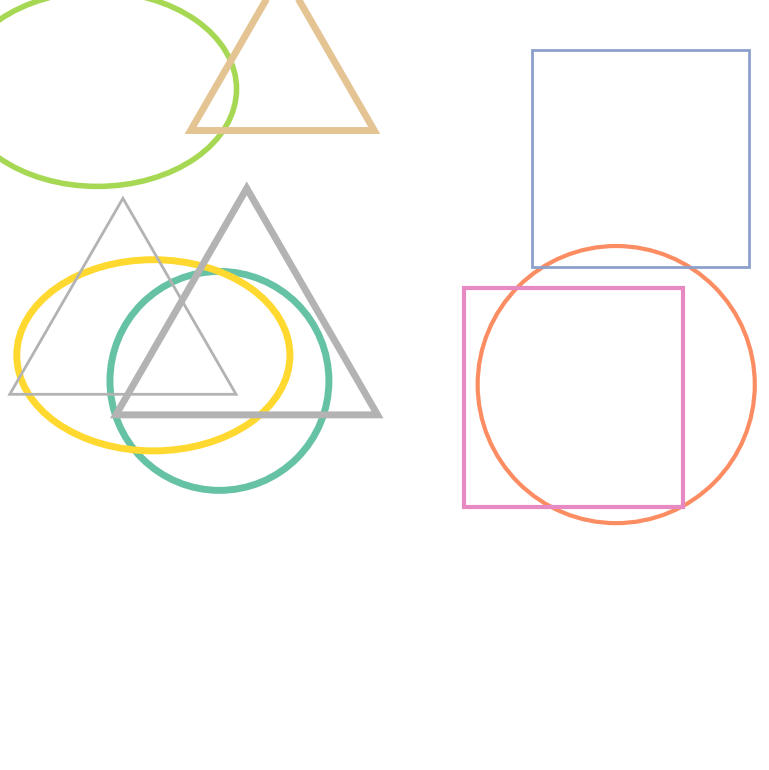[{"shape": "circle", "thickness": 2.5, "radius": 0.71, "center": [0.285, 0.505]}, {"shape": "circle", "thickness": 1.5, "radius": 0.9, "center": [0.8, 0.501]}, {"shape": "square", "thickness": 1, "radius": 0.7, "center": [0.832, 0.794]}, {"shape": "square", "thickness": 1.5, "radius": 0.71, "center": [0.745, 0.484]}, {"shape": "oval", "thickness": 2, "radius": 0.9, "center": [0.126, 0.884]}, {"shape": "oval", "thickness": 2.5, "radius": 0.89, "center": [0.199, 0.539]}, {"shape": "triangle", "thickness": 2.5, "radius": 0.69, "center": [0.367, 0.899]}, {"shape": "triangle", "thickness": 2.5, "radius": 0.98, "center": [0.32, 0.559]}, {"shape": "triangle", "thickness": 1, "radius": 0.85, "center": [0.16, 0.573]}]